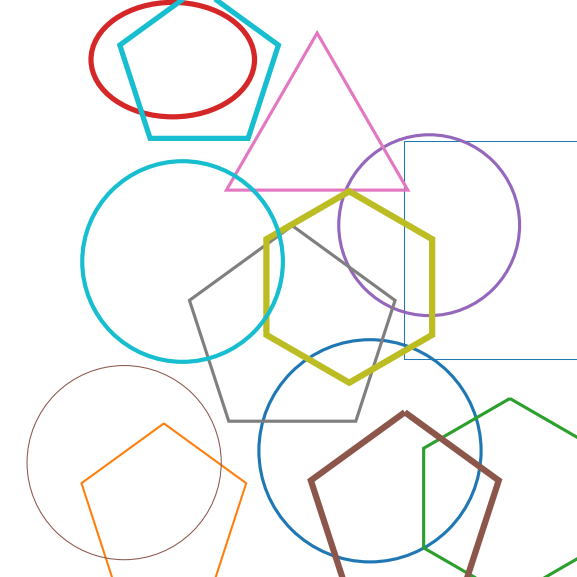[{"shape": "circle", "thickness": 1.5, "radius": 0.96, "center": [0.641, 0.219]}, {"shape": "square", "thickness": 0.5, "radius": 0.94, "center": [0.888, 0.567]}, {"shape": "pentagon", "thickness": 1, "radius": 0.75, "center": [0.284, 0.116]}, {"shape": "hexagon", "thickness": 1.5, "radius": 0.86, "center": [0.883, 0.137]}, {"shape": "oval", "thickness": 2.5, "radius": 0.71, "center": [0.299, 0.896]}, {"shape": "circle", "thickness": 1.5, "radius": 0.78, "center": [0.743, 0.609]}, {"shape": "pentagon", "thickness": 3, "radius": 0.86, "center": [0.701, 0.114]}, {"shape": "circle", "thickness": 0.5, "radius": 0.84, "center": [0.215, 0.198]}, {"shape": "triangle", "thickness": 1.5, "radius": 0.91, "center": [0.549, 0.761]}, {"shape": "pentagon", "thickness": 1.5, "radius": 0.94, "center": [0.506, 0.421]}, {"shape": "hexagon", "thickness": 3, "radius": 0.83, "center": [0.605, 0.502]}, {"shape": "circle", "thickness": 2, "radius": 0.87, "center": [0.316, 0.546]}, {"shape": "pentagon", "thickness": 2.5, "radius": 0.72, "center": [0.345, 0.876]}]